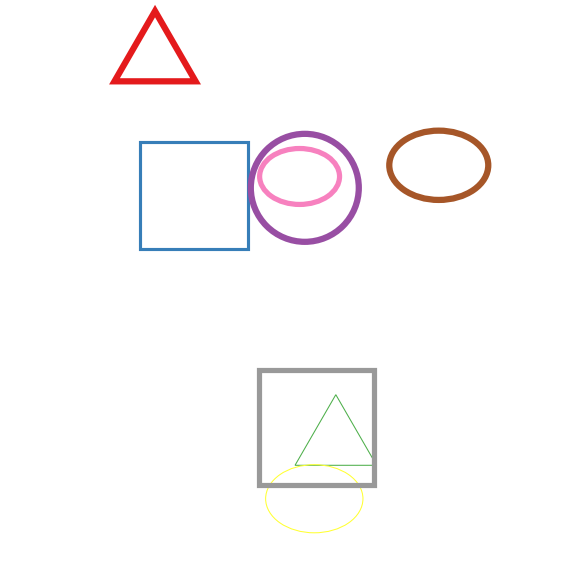[{"shape": "triangle", "thickness": 3, "radius": 0.41, "center": [0.268, 0.899]}, {"shape": "square", "thickness": 1.5, "radius": 0.47, "center": [0.336, 0.66]}, {"shape": "triangle", "thickness": 0.5, "radius": 0.41, "center": [0.581, 0.234]}, {"shape": "circle", "thickness": 3, "radius": 0.47, "center": [0.528, 0.674]}, {"shape": "oval", "thickness": 0.5, "radius": 0.42, "center": [0.544, 0.136]}, {"shape": "oval", "thickness": 3, "radius": 0.43, "center": [0.76, 0.713]}, {"shape": "oval", "thickness": 2.5, "radius": 0.35, "center": [0.519, 0.694]}, {"shape": "square", "thickness": 2.5, "radius": 0.5, "center": [0.549, 0.26]}]